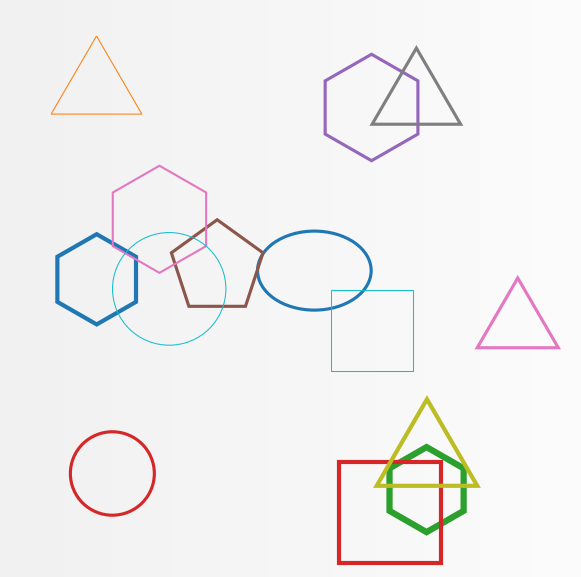[{"shape": "oval", "thickness": 1.5, "radius": 0.49, "center": [0.541, 0.531]}, {"shape": "hexagon", "thickness": 2, "radius": 0.39, "center": [0.166, 0.515]}, {"shape": "triangle", "thickness": 0.5, "radius": 0.45, "center": [0.166, 0.847]}, {"shape": "hexagon", "thickness": 3, "radius": 0.37, "center": [0.734, 0.151]}, {"shape": "circle", "thickness": 1.5, "radius": 0.36, "center": [0.193, 0.179]}, {"shape": "square", "thickness": 2, "radius": 0.44, "center": [0.671, 0.112]}, {"shape": "hexagon", "thickness": 1.5, "radius": 0.46, "center": [0.639, 0.813]}, {"shape": "pentagon", "thickness": 1.5, "radius": 0.41, "center": [0.374, 0.536]}, {"shape": "hexagon", "thickness": 1, "radius": 0.46, "center": [0.274, 0.619]}, {"shape": "triangle", "thickness": 1.5, "radius": 0.4, "center": [0.891, 0.437]}, {"shape": "triangle", "thickness": 1.5, "radius": 0.44, "center": [0.716, 0.828]}, {"shape": "triangle", "thickness": 2, "radius": 0.5, "center": [0.735, 0.208]}, {"shape": "square", "thickness": 0.5, "radius": 0.35, "center": [0.64, 0.426]}, {"shape": "circle", "thickness": 0.5, "radius": 0.49, "center": [0.291, 0.499]}]